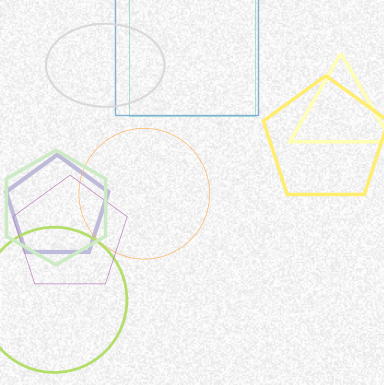[{"shape": "square", "thickness": 0.5, "radius": 0.82, "center": [0.499, 0.863]}, {"shape": "triangle", "thickness": 2.5, "radius": 0.76, "center": [0.885, 0.708]}, {"shape": "pentagon", "thickness": 3, "radius": 0.7, "center": [0.149, 0.459]}, {"shape": "square", "thickness": 1, "radius": 0.93, "center": [0.483, 0.888]}, {"shape": "circle", "thickness": 0.5, "radius": 0.85, "center": [0.375, 0.497]}, {"shape": "circle", "thickness": 2, "radius": 0.94, "center": [0.141, 0.221]}, {"shape": "oval", "thickness": 1.5, "radius": 0.77, "center": [0.273, 0.83]}, {"shape": "pentagon", "thickness": 0.5, "radius": 0.78, "center": [0.182, 0.389]}, {"shape": "hexagon", "thickness": 2.5, "radius": 0.74, "center": [0.145, 0.461]}, {"shape": "pentagon", "thickness": 2.5, "radius": 0.85, "center": [0.846, 0.633]}]